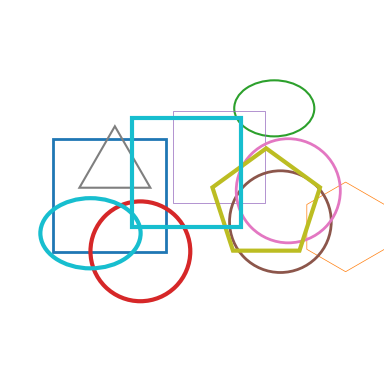[{"shape": "square", "thickness": 2, "radius": 0.73, "center": [0.285, 0.493]}, {"shape": "hexagon", "thickness": 0.5, "radius": 0.58, "center": [0.898, 0.411]}, {"shape": "oval", "thickness": 1.5, "radius": 0.52, "center": [0.712, 0.719]}, {"shape": "circle", "thickness": 3, "radius": 0.65, "center": [0.365, 0.347]}, {"shape": "square", "thickness": 0.5, "radius": 0.6, "center": [0.569, 0.592]}, {"shape": "circle", "thickness": 2, "radius": 0.66, "center": [0.728, 0.424]}, {"shape": "circle", "thickness": 2, "radius": 0.68, "center": [0.749, 0.504]}, {"shape": "triangle", "thickness": 1.5, "radius": 0.53, "center": [0.298, 0.566]}, {"shape": "pentagon", "thickness": 3, "radius": 0.73, "center": [0.691, 0.468]}, {"shape": "square", "thickness": 3, "radius": 0.7, "center": [0.485, 0.552]}, {"shape": "oval", "thickness": 3, "radius": 0.65, "center": [0.235, 0.394]}]